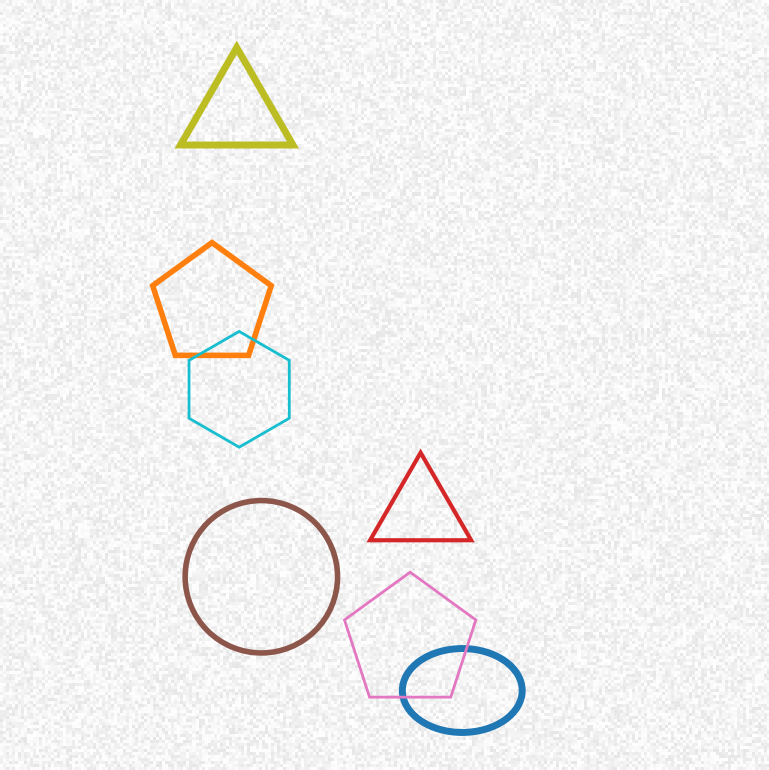[{"shape": "oval", "thickness": 2.5, "radius": 0.39, "center": [0.6, 0.103]}, {"shape": "pentagon", "thickness": 2, "radius": 0.4, "center": [0.275, 0.604]}, {"shape": "triangle", "thickness": 1.5, "radius": 0.38, "center": [0.546, 0.336]}, {"shape": "circle", "thickness": 2, "radius": 0.49, "center": [0.339, 0.251]}, {"shape": "pentagon", "thickness": 1, "radius": 0.45, "center": [0.533, 0.167]}, {"shape": "triangle", "thickness": 2.5, "radius": 0.42, "center": [0.307, 0.854]}, {"shape": "hexagon", "thickness": 1, "radius": 0.38, "center": [0.311, 0.494]}]